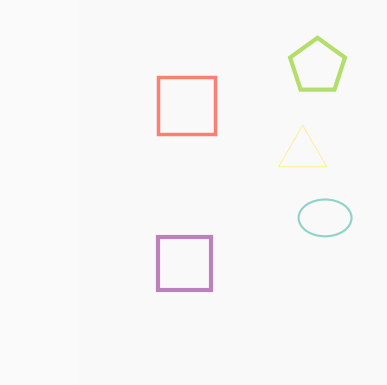[{"shape": "oval", "thickness": 1.5, "radius": 0.34, "center": [0.839, 0.434]}, {"shape": "square", "thickness": 2.5, "radius": 0.37, "center": [0.481, 0.727]}, {"shape": "pentagon", "thickness": 3, "radius": 0.37, "center": [0.819, 0.827]}, {"shape": "square", "thickness": 3, "radius": 0.34, "center": [0.475, 0.316]}, {"shape": "triangle", "thickness": 0.5, "radius": 0.36, "center": [0.781, 0.603]}]